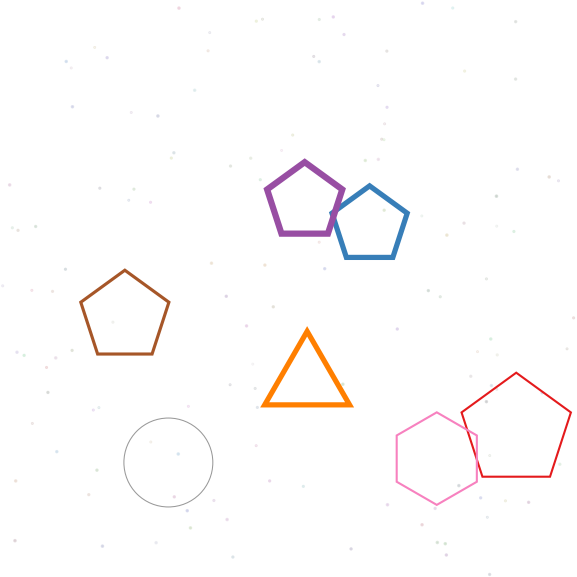[{"shape": "pentagon", "thickness": 1, "radius": 0.5, "center": [0.894, 0.254]}, {"shape": "pentagon", "thickness": 2.5, "radius": 0.34, "center": [0.64, 0.609]}, {"shape": "pentagon", "thickness": 3, "radius": 0.34, "center": [0.528, 0.65]}, {"shape": "triangle", "thickness": 2.5, "radius": 0.42, "center": [0.532, 0.341]}, {"shape": "pentagon", "thickness": 1.5, "radius": 0.4, "center": [0.216, 0.451]}, {"shape": "hexagon", "thickness": 1, "radius": 0.4, "center": [0.756, 0.205]}, {"shape": "circle", "thickness": 0.5, "radius": 0.38, "center": [0.292, 0.198]}]